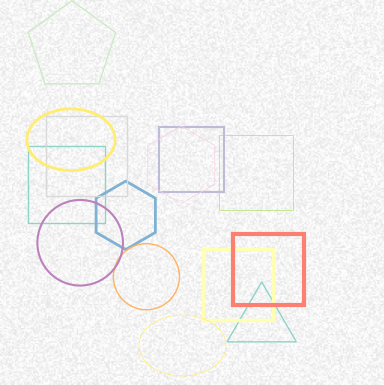[{"shape": "square", "thickness": 1, "radius": 0.5, "center": [0.173, 0.521]}, {"shape": "triangle", "thickness": 1, "radius": 0.52, "center": [0.68, 0.164]}, {"shape": "square", "thickness": 2.5, "radius": 0.46, "center": [0.619, 0.261]}, {"shape": "square", "thickness": 1.5, "radius": 0.43, "center": [0.498, 0.586]}, {"shape": "square", "thickness": 3, "radius": 0.46, "center": [0.696, 0.3]}, {"shape": "hexagon", "thickness": 2, "radius": 0.44, "center": [0.327, 0.441]}, {"shape": "circle", "thickness": 1, "radius": 0.43, "center": [0.38, 0.281]}, {"shape": "square", "thickness": 0.5, "radius": 0.48, "center": [0.666, 0.552]}, {"shape": "hexagon", "thickness": 0.5, "radius": 0.5, "center": [0.471, 0.572]}, {"shape": "square", "thickness": 1, "radius": 0.52, "center": [0.225, 0.595]}, {"shape": "circle", "thickness": 1.5, "radius": 0.56, "center": [0.208, 0.369]}, {"shape": "pentagon", "thickness": 1, "radius": 0.6, "center": [0.187, 0.879]}, {"shape": "oval", "thickness": 2, "radius": 0.57, "center": [0.184, 0.637]}, {"shape": "oval", "thickness": 0.5, "radius": 0.57, "center": [0.474, 0.103]}]